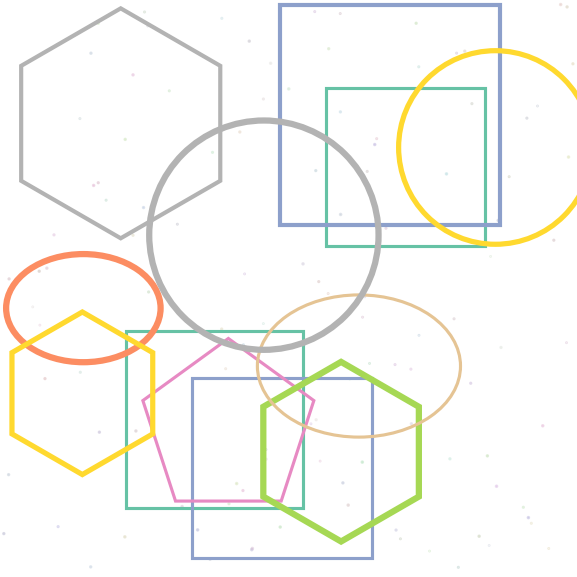[{"shape": "square", "thickness": 1.5, "radius": 0.77, "center": [0.371, 0.273]}, {"shape": "square", "thickness": 1.5, "radius": 0.69, "center": [0.702, 0.709]}, {"shape": "oval", "thickness": 3, "radius": 0.67, "center": [0.144, 0.466]}, {"shape": "square", "thickness": 2, "radius": 0.95, "center": [0.675, 0.8]}, {"shape": "square", "thickness": 1.5, "radius": 0.78, "center": [0.488, 0.189]}, {"shape": "pentagon", "thickness": 1.5, "radius": 0.78, "center": [0.395, 0.257]}, {"shape": "hexagon", "thickness": 3, "radius": 0.78, "center": [0.591, 0.217]}, {"shape": "hexagon", "thickness": 2.5, "radius": 0.7, "center": [0.143, 0.318]}, {"shape": "circle", "thickness": 2.5, "radius": 0.84, "center": [0.858, 0.744]}, {"shape": "oval", "thickness": 1.5, "radius": 0.88, "center": [0.622, 0.365]}, {"shape": "circle", "thickness": 3, "radius": 0.99, "center": [0.457, 0.592]}, {"shape": "hexagon", "thickness": 2, "radius": 1.0, "center": [0.209, 0.786]}]